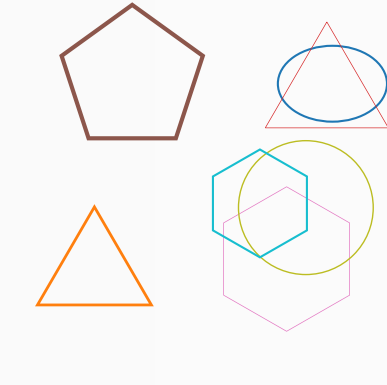[{"shape": "oval", "thickness": 1.5, "radius": 0.7, "center": [0.858, 0.783]}, {"shape": "triangle", "thickness": 2, "radius": 0.85, "center": [0.244, 0.293]}, {"shape": "triangle", "thickness": 0.5, "radius": 0.92, "center": [0.843, 0.76]}, {"shape": "pentagon", "thickness": 3, "radius": 0.96, "center": [0.341, 0.796]}, {"shape": "hexagon", "thickness": 0.5, "radius": 0.94, "center": [0.74, 0.327]}, {"shape": "circle", "thickness": 1, "radius": 0.87, "center": [0.789, 0.461]}, {"shape": "hexagon", "thickness": 1.5, "radius": 0.7, "center": [0.671, 0.472]}]